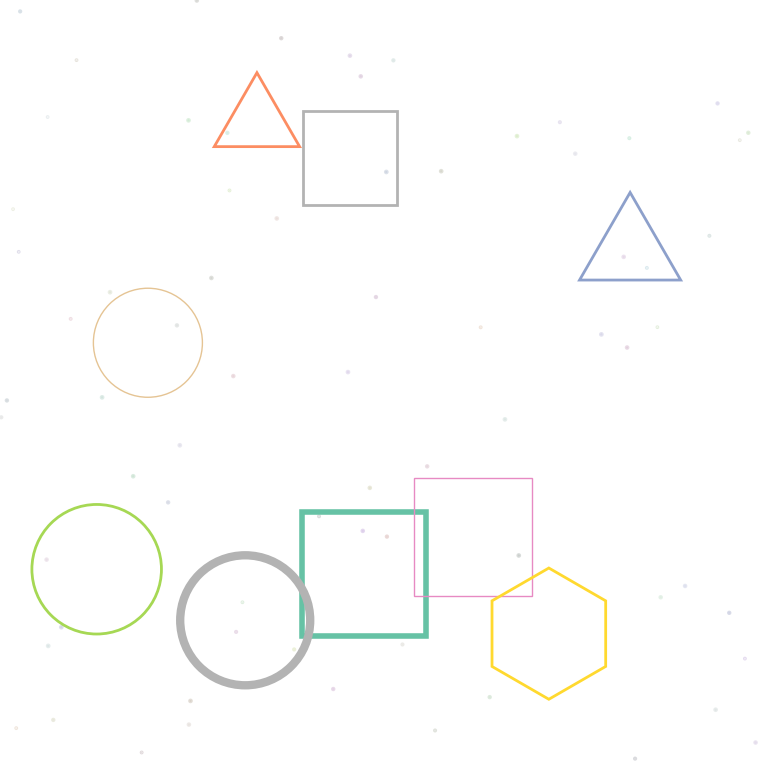[{"shape": "square", "thickness": 2, "radius": 0.4, "center": [0.473, 0.255]}, {"shape": "triangle", "thickness": 1, "radius": 0.32, "center": [0.334, 0.842]}, {"shape": "triangle", "thickness": 1, "radius": 0.38, "center": [0.818, 0.674]}, {"shape": "square", "thickness": 0.5, "radius": 0.38, "center": [0.614, 0.302]}, {"shape": "circle", "thickness": 1, "radius": 0.42, "center": [0.126, 0.261]}, {"shape": "hexagon", "thickness": 1, "radius": 0.43, "center": [0.713, 0.177]}, {"shape": "circle", "thickness": 0.5, "radius": 0.35, "center": [0.192, 0.555]}, {"shape": "square", "thickness": 1, "radius": 0.3, "center": [0.455, 0.795]}, {"shape": "circle", "thickness": 3, "radius": 0.42, "center": [0.318, 0.194]}]